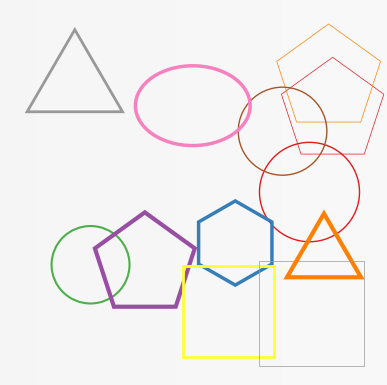[{"shape": "pentagon", "thickness": 0.5, "radius": 0.69, "center": [0.858, 0.712]}, {"shape": "circle", "thickness": 1, "radius": 0.65, "center": [0.799, 0.501]}, {"shape": "hexagon", "thickness": 2.5, "radius": 0.55, "center": [0.607, 0.369]}, {"shape": "circle", "thickness": 1.5, "radius": 0.5, "center": [0.234, 0.312]}, {"shape": "pentagon", "thickness": 3, "radius": 0.68, "center": [0.374, 0.313]}, {"shape": "triangle", "thickness": 3, "radius": 0.55, "center": [0.836, 0.335]}, {"shape": "pentagon", "thickness": 0.5, "radius": 0.7, "center": [0.848, 0.797]}, {"shape": "square", "thickness": 2, "radius": 0.59, "center": [0.59, 0.191]}, {"shape": "circle", "thickness": 1, "radius": 0.57, "center": [0.729, 0.659]}, {"shape": "oval", "thickness": 2.5, "radius": 0.74, "center": [0.497, 0.725]}, {"shape": "triangle", "thickness": 2, "radius": 0.71, "center": [0.193, 0.781]}, {"shape": "square", "thickness": 0.5, "radius": 0.68, "center": [0.803, 0.186]}]